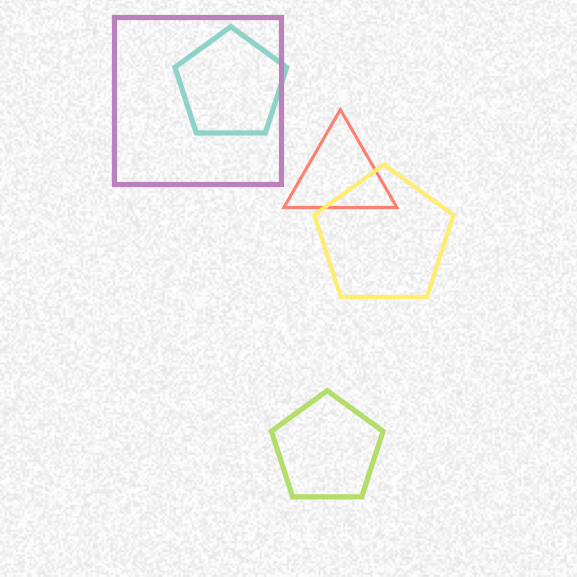[{"shape": "pentagon", "thickness": 2.5, "radius": 0.51, "center": [0.4, 0.851]}, {"shape": "triangle", "thickness": 1.5, "radius": 0.57, "center": [0.589, 0.696]}, {"shape": "pentagon", "thickness": 2.5, "radius": 0.51, "center": [0.567, 0.221]}, {"shape": "square", "thickness": 2.5, "radius": 0.72, "center": [0.342, 0.825]}, {"shape": "pentagon", "thickness": 2, "radius": 0.63, "center": [0.665, 0.588]}]